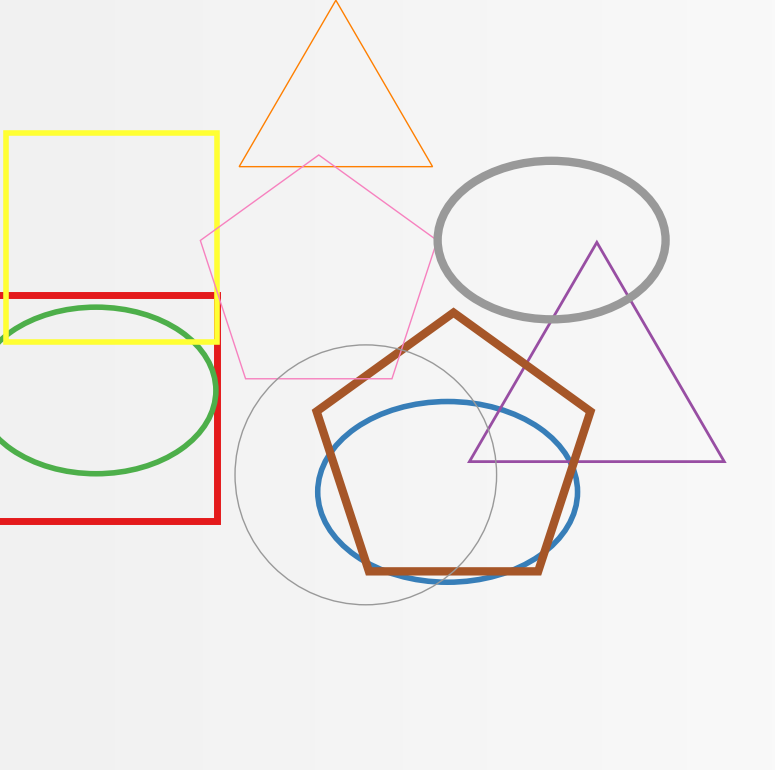[{"shape": "square", "thickness": 2.5, "radius": 0.73, "center": [0.133, 0.47]}, {"shape": "oval", "thickness": 2, "radius": 0.84, "center": [0.578, 0.361]}, {"shape": "oval", "thickness": 2, "radius": 0.77, "center": [0.124, 0.493]}, {"shape": "triangle", "thickness": 1, "radius": 0.95, "center": [0.77, 0.495]}, {"shape": "triangle", "thickness": 0.5, "radius": 0.72, "center": [0.433, 0.856]}, {"shape": "square", "thickness": 2, "radius": 0.68, "center": [0.143, 0.691]}, {"shape": "pentagon", "thickness": 3, "radius": 0.93, "center": [0.585, 0.408]}, {"shape": "pentagon", "thickness": 0.5, "radius": 0.8, "center": [0.411, 0.638]}, {"shape": "oval", "thickness": 3, "radius": 0.74, "center": [0.712, 0.688]}, {"shape": "circle", "thickness": 0.5, "radius": 0.84, "center": [0.472, 0.383]}]